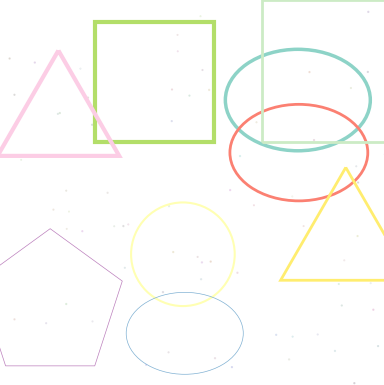[{"shape": "oval", "thickness": 2.5, "radius": 0.94, "center": [0.774, 0.74]}, {"shape": "circle", "thickness": 1.5, "radius": 0.67, "center": [0.475, 0.34]}, {"shape": "oval", "thickness": 2, "radius": 0.9, "center": [0.776, 0.604]}, {"shape": "oval", "thickness": 0.5, "radius": 0.76, "center": [0.48, 0.134]}, {"shape": "square", "thickness": 3, "radius": 0.77, "center": [0.401, 0.787]}, {"shape": "triangle", "thickness": 3, "radius": 0.91, "center": [0.152, 0.686]}, {"shape": "pentagon", "thickness": 0.5, "radius": 0.98, "center": [0.13, 0.209]}, {"shape": "square", "thickness": 2, "radius": 0.92, "center": [0.864, 0.815]}, {"shape": "triangle", "thickness": 2, "radius": 0.98, "center": [0.898, 0.37]}]